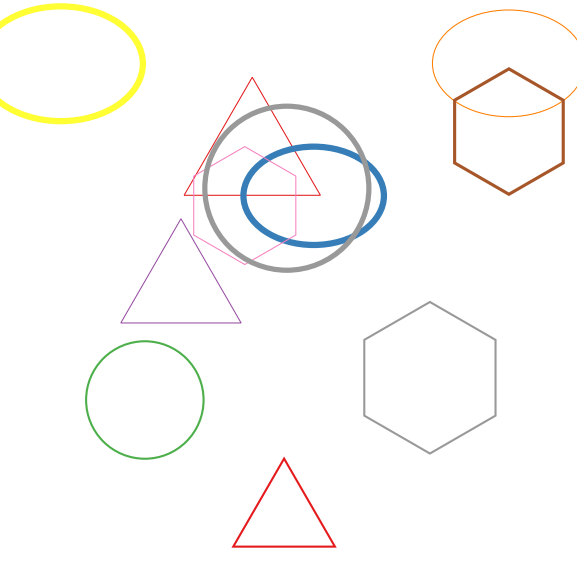[{"shape": "triangle", "thickness": 0.5, "radius": 0.68, "center": [0.437, 0.729]}, {"shape": "triangle", "thickness": 1, "radius": 0.51, "center": [0.492, 0.103]}, {"shape": "oval", "thickness": 3, "radius": 0.61, "center": [0.543, 0.66]}, {"shape": "circle", "thickness": 1, "radius": 0.51, "center": [0.251, 0.306]}, {"shape": "triangle", "thickness": 0.5, "radius": 0.6, "center": [0.313, 0.5]}, {"shape": "oval", "thickness": 0.5, "radius": 0.66, "center": [0.881, 0.889]}, {"shape": "oval", "thickness": 3, "radius": 0.71, "center": [0.105, 0.889]}, {"shape": "hexagon", "thickness": 1.5, "radius": 0.54, "center": [0.881, 0.771]}, {"shape": "hexagon", "thickness": 0.5, "radius": 0.51, "center": [0.424, 0.643]}, {"shape": "hexagon", "thickness": 1, "radius": 0.66, "center": [0.744, 0.345]}, {"shape": "circle", "thickness": 2.5, "radius": 0.71, "center": [0.497, 0.673]}]